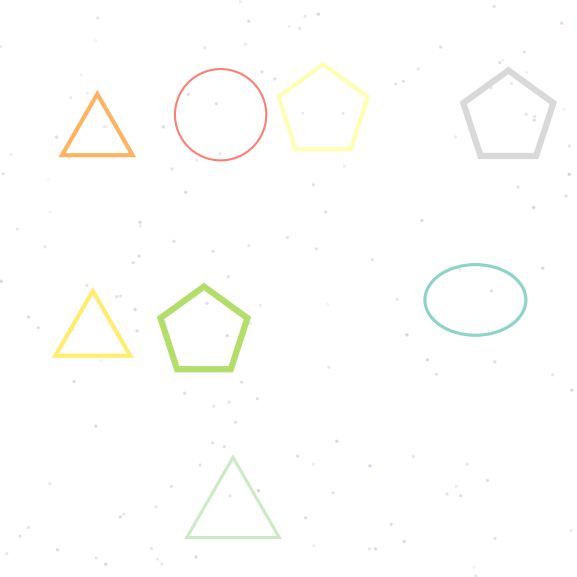[{"shape": "oval", "thickness": 1.5, "radius": 0.44, "center": [0.823, 0.48]}, {"shape": "pentagon", "thickness": 2, "radius": 0.41, "center": [0.56, 0.806]}, {"shape": "circle", "thickness": 1, "radius": 0.4, "center": [0.382, 0.8]}, {"shape": "triangle", "thickness": 2, "radius": 0.35, "center": [0.168, 0.766]}, {"shape": "pentagon", "thickness": 3, "radius": 0.4, "center": [0.353, 0.424]}, {"shape": "pentagon", "thickness": 3, "radius": 0.41, "center": [0.88, 0.795]}, {"shape": "triangle", "thickness": 1.5, "radius": 0.46, "center": [0.403, 0.115]}, {"shape": "triangle", "thickness": 2, "radius": 0.37, "center": [0.161, 0.421]}]